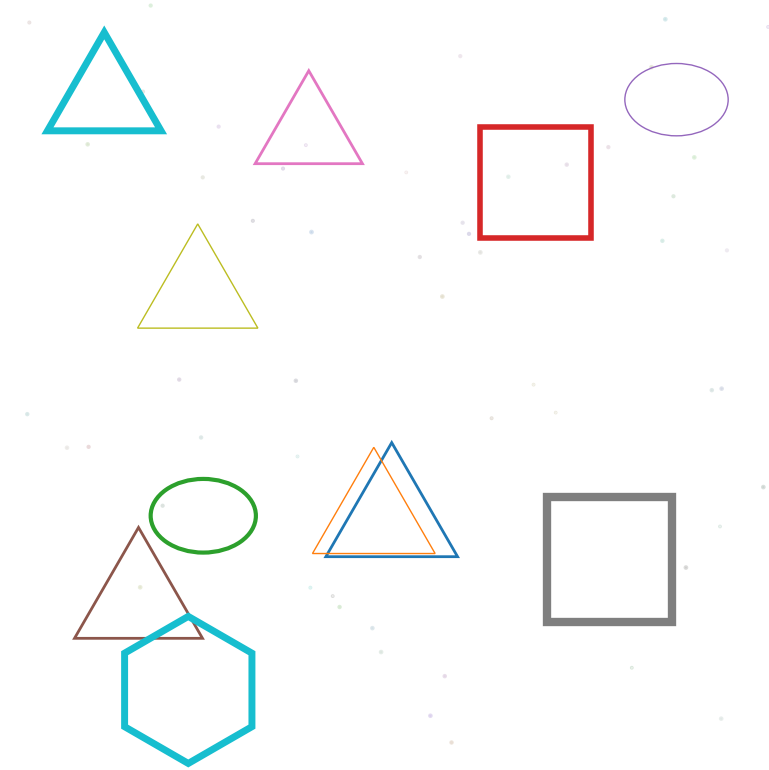[{"shape": "triangle", "thickness": 1, "radius": 0.49, "center": [0.509, 0.326]}, {"shape": "triangle", "thickness": 0.5, "radius": 0.46, "center": [0.485, 0.327]}, {"shape": "oval", "thickness": 1.5, "radius": 0.34, "center": [0.264, 0.33]}, {"shape": "square", "thickness": 2, "radius": 0.36, "center": [0.695, 0.763]}, {"shape": "oval", "thickness": 0.5, "radius": 0.34, "center": [0.879, 0.871]}, {"shape": "triangle", "thickness": 1, "radius": 0.48, "center": [0.18, 0.219]}, {"shape": "triangle", "thickness": 1, "radius": 0.4, "center": [0.401, 0.828]}, {"shape": "square", "thickness": 3, "radius": 0.41, "center": [0.792, 0.273]}, {"shape": "triangle", "thickness": 0.5, "radius": 0.45, "center": [0.257, 0.619]}, {"shape": "hexagon", "thickness": 2.5, "radius": 0.48, "center": [0.245, 0.104]}, {"shape": "triangle", "thickness": 2.5, "radius": 0.43, "center": [0.135, 0.873]}]